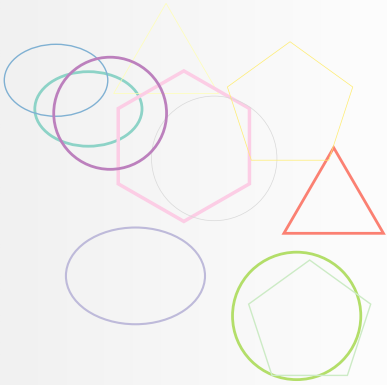[{"shape": "oval", "thickness": 2, "radius": 0.69, "center": [0.228, 0.717]}, {"shape": "triangle", "thickness": 0.5, "radius": 0.78, "center": [0.429, 0.835]}, {"shape": "oval", "thickness": 1.5, "radius": 0.9, "center": [0.35, 0.283]}, {"shape": "triangle", "thickness": 2, "radius": 0.74, "center": [0.861, 0.468]}, {"shape": "oval", "thickness": 1, "radius": 0.67, "center": [0.145, 0.791]}, {"shape": "circle", "thickness": 2, "radius": 0.83, "center": [0.766, 0.179]}, {"shape": "hexagon", "thickness": 2.5, "radius": 0.98, "center": [0.474, 0.62]}, {"shape": "circle", "thickness": 0.5, "radius": 0.81, "center": [0.553, 0.589]}, {"shape": "circle", "thickness": 2, "radius": 0.73, "center": [0.284, 0.706]}, {"shape": "pentagon", "thickness": 1, "radius": 0.83, "center": [0.799, 0.159]}, {"shape": "pentagon", "thickness": 0.5, "radius": 0.85, "center": [0.749, 0.722]}]